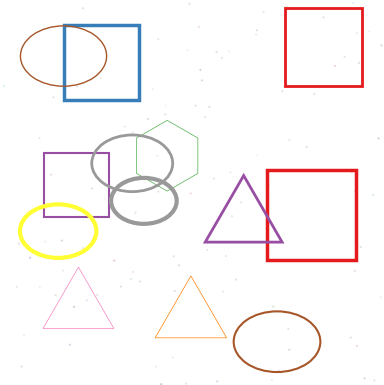[{"shape": "square", "thickness": 2.5, "radius": 0.58, "center": [0.809, 0.442]}, {"shape": "square", "thickness": 2, "radius": 0.5, "center": [0.84, 0.879]}, {"shape": "square", "thickness": 2.5, "radius": 0.49, "center": [0.263, 0.837]}, {"shape": "hexagon", "thickness": 0.5, "radius": 0.46, "center": [0.434, 0.596]}, {"shape": "square", "thickness": 1.5, "radius": 0.42, "center": [0.199, 0.519]}, {"shape": "triangle", "thickness": 2, "radius": 0.58, "center": [0.633, 0.429]}, {"shape": "triangle", "thickness": 0.5, "radius": 0.54, "center": [0.496, 0.176]}, {"shape": "oval", "thickness": 3, "radius": 0.5, "center": [0.151, 0.4]}, {"shape": "oval", "thickness": 1.5, "radius": 0.56, "center": [0.72, 0.112]}, {"shape": "oval", "thickness": 1, "radius": 0.56, "center": [0.165, 0.854]}, {"shape": "triangle", "thickness": 0.5, "radius": 0.53, "center": [0.204, 0.2]}, {"shape": "oval", "thickness": 2, "radius": 0.53, "center": [0.343, 0.576]}, {"shape": "oval", "thickness": 3, "radius": 0.43, "center": [0.374, 0.478]}]